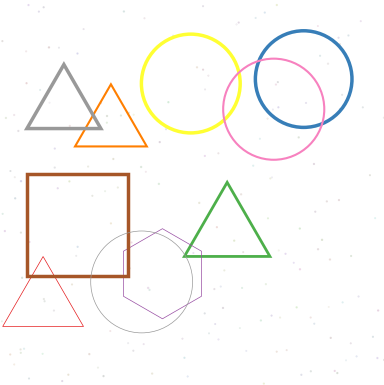[{"shape": "triangle", "thickness": 0.5, "radius": 0.61, "center": [0.112, 0.213]}, {"shape": "circle", "thickness": 2.5, "radius": 0.63, "center": [0.789, 0.795]}, {"shape": "triangle", "thickness": 2, "radius": 0.64, "center": [0.59, 0.398]}, {"shape": "hexagon", "thickness": 0.5, "radius": 0.59, "center": [0.422, 0.289]}, {"shape": "triangle", "thickness": 1.5, "radius": 0.54, "center": [0.288, 0.673]}, {"shape": "circle", "thickness": 2.5, "radius": 0.64, "center": [0.496, 0.783]}, {"shape": "square", "thickness": 2.5, "radius": 0.66, "center": [0.201, 0.416]}, {"shape": "circle", "thickness": 1.5, "radius": 0.66, "center": [0.711, 0.716]}, {"shape": "triangle", "thickness": 2.5, "radius": 0.55, "center": [0.166, 0.722]}, {"shape": "circle", "thickness": 0.5, "radius": 0.66, "center": [0.368, 0.268]}]